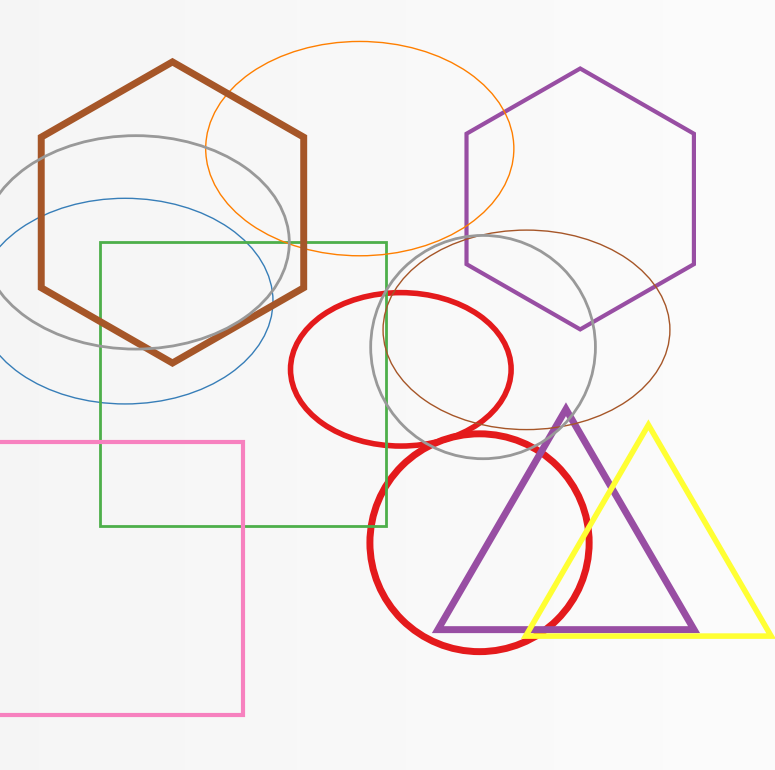[{"shape": "circle", "thickness": 2.5, "radius": 0.71, "center": [0.619, 0.295]}, {"shape": "oval", "thickness": 2, "radius": 0.71, "center": [0.517, 0.52]}, {"shape": "oval", "thickness": 0.5, "radius": 0.95, "center": [0.161, 0.609]}, {"shape": "square", "thickness": 1, "radius": 0.92, "center": [0.314, 0.502]}, {"shape": "hexagon", "thickness": 1.5, "radius": 0.85, "center": [0.749, 0.742]}, {"shape": "triangle", "thickness": 2.5, "radius": 0.95, "center": [0.73, 0.278]}, {"shape": "oval", "thickness": 0.5, "radius": 0.99, "center": [0.464, 0.807]}, {"shape": "triangle", "thickness": 2, "radius": 0.91, "center": [0.837, 0.265]}, {"shape": "hexagon", "thickness": 2.5, "radius": 0.98, "center": [0.223, 0.724]}, {"shape": "oval", "thickness": 0.5, "radius": 0.93, "center": [0.679, 0.572]}, {"shape": "square", "thickness": 1.5, "radius": 0.89, "center": [0.136, 0.249]}, {"shape": "circle", "thickness": 1, "radius": 0.72, "center": [0.623, 0.549]}, {"shape": "oval", "thickness": 1, "radius": 0.99, "center": [0.175, 0.685]}]